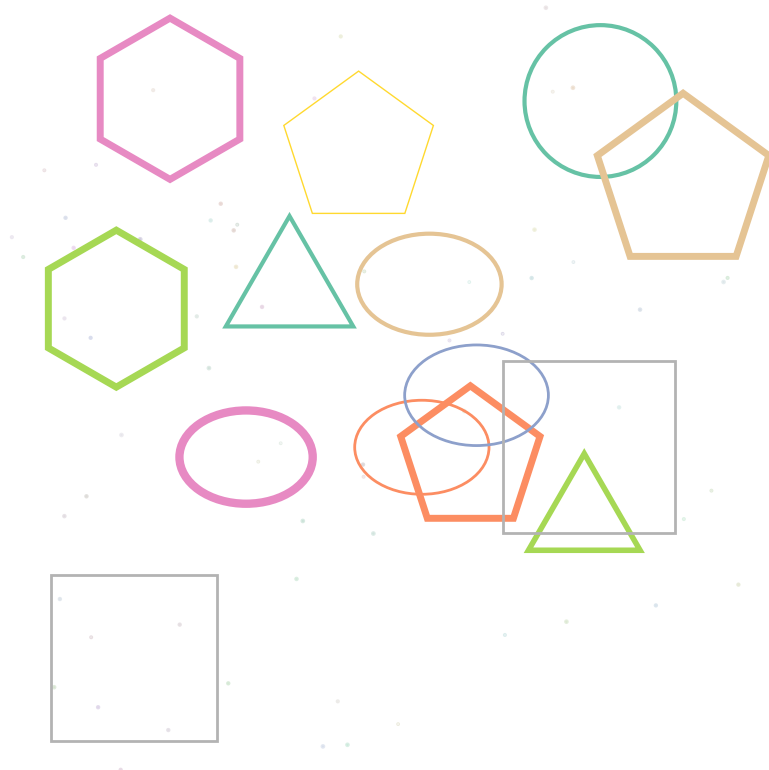[{"shape": "circle", "thickness": 1.5, "radius": 0.49, "center": [0.78, 0.869]}, {"shape": "triangle", "thickness": 1.5, "radius": 0.48, "center": [0.376, 0.624]}, {"shape": "oval", "thickness": 1, "radius": 0.44, "center": [0.548, 0.419]}, {"shape": "pentagon", "thickness": 2.5, "radius": 0.48, "center": [0.611, 0.404]}, {"shape": "oval", "thickness": 1, "radius": 0.47, "center": [0.619, 0.487]}, {"shape": "hexagon", "thickness": 2.5, "radius": 0.52, "center": [0.221, 0.872]}, {"shape": "oval", "thickness": 3, "radius": 0.43, "center": [0.32, 0.406]}, {"shape": "triangle", "thickness": 2, "radius": 0.42, "center": [0.759, 0.327]}, {"shape": "hexagon", "thickness": 2.5, "radius": 0.51, "center": [0.151, 0.599]}, {"shape": "pentagon", "thickness": 0.5, "radius": 0.51, "center": [0.466, 0.806]}, {"shape": "oval", "thickness": 1.5, "radius": 0.47, "center": [0.558, 0.631]}, {"shape": "pentagon", "thickness": 2.5, "radius": 0.59, "center": [0.887, 0.762]}, {"shape": "square", "thickness": 1, "radius": 0.54, "center": [0.174, 0.145]}, {"shape": "square", "thickness": 1, "radius": 0.56, "center": [0.765, 0.42]}]